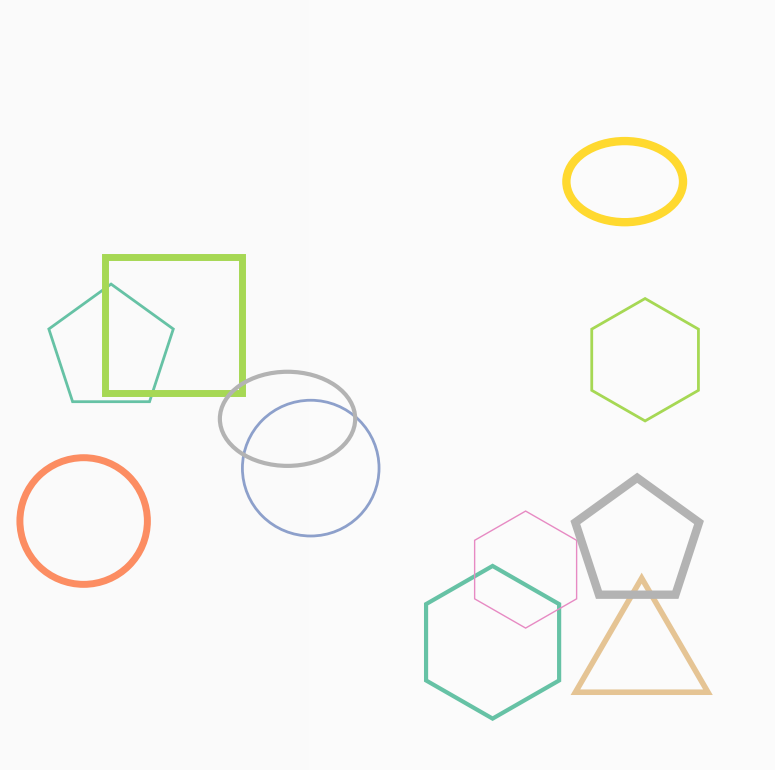[{"shape": "pentagon", "thickness": 1, "radius": 0.42, "center": [0.143, 0.547]}, {"shape": "hexagon", "thickness": 1.5, "radius": 0.5, "center": [0.636, 0.166]}, {"shape": "circle", "thickness": 2.5, "radius": 0.41, "center": [0.108, 0.323]}, {"shape": "circle", "thickness": 1, "radius": 0.44, "center": [0.401, 0.392]}, {"shape": "hexagon", "thickness": 0.5, "radius": 0.38, "center": [0.678, 0.26]}, {"shape": "hexagon", "thickness": 1, "radius": 0.4, "center": [0.832, 0.533]}, {"shape": "square", "thickness": 2.5, "radius": 0.44, "center": [0.224, 0.578]}, {"shape": "oval", "thickness": 3, "radius": 0.38, "center": [0.806, 0.764]}, {"shape": "triangle", "thickness": 2, "radius": 0.49, "center": [0.828, 0.15]}, {"shape": "pentagon", "thickness": 3, "radius": 0.42, "center": [0.822, 0.296]}, {"shape": "oval", "thickness": 1.5, "radius": 0.44, "center": [0.371, 0.456]}]